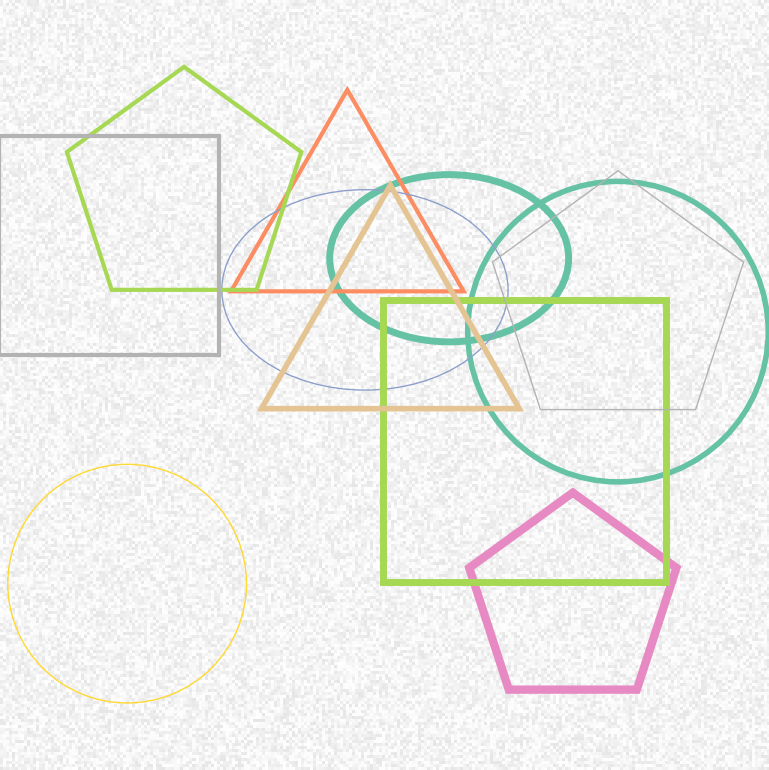[{"shape": "circle", "thickness": 2, "radius": 0.98, "center": [0.803, 0.569]}, {"shape": "oval", "thickness": 2.5, "radius": 0.78, "center": [0.583, 0.665]}, {"shape": "triangle", "thickness": 1.5, "radius": 0.87, "center": [0.451, 0.709]}, {"shape": "oval", "thickness": 0.5, "radius": 0.93, "center": [0.474, 0.624]}, {"shape": "pentagon", "thickness": 3, "radius": 0.71, "center": [0.744, 0.219]}, {"shape": "square", "thickness": 2.5, "radius": 0.92, "center": [0.681, 0.427]}, {"shape": "pentagon", "thickness": 1.5, "radius": 0.8, "center": [0.239, 0.753]}, {"shape": "circle", "thickness": 0.5, "radius": 0.77, "center": [0.165, 0.242]}, {"shape": "triangle", "thickness": 2, "radius": 0.97, "center": [0.507, 0.566]}, {"shape": "square", "thickness": 1.5, "radius": 0.71, "center": [0.142, 0.681]}, {"shape": "pentagon", "thickness": 0.5, "radius": 0.86, "center": [0.803, 0.607]}]